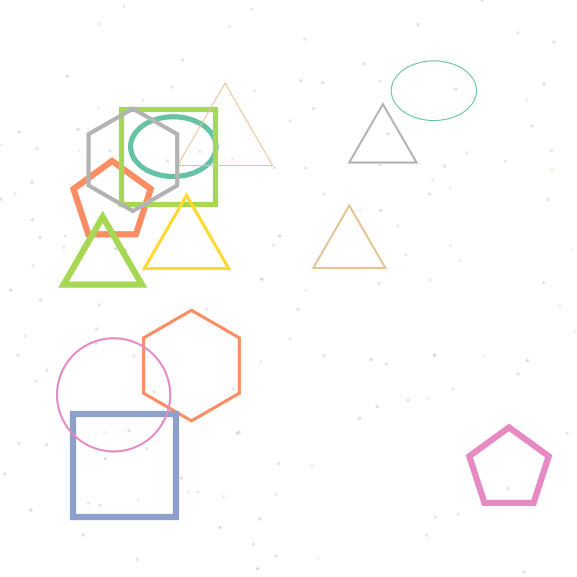[{"shape": "oval", "thickness": 0.5, "radius": 0.37, "center": [0.751, 0.842]}, {"shape": "oval", "thickness": 2.5, "radius": 0.37, "center": [0.3, 0.745]}, {"shape": "pentagon", "thickness": 3, "radius": 0.35, "center": [0.194, 0.65]}, {"shape": "hexagon", "thickness": 1.5, "radius": 0.48, "center": [0.332, 0.366]}, {"shape": "square", "thickness": 3, "radius": 0.45, "center": [0.215, 0.193]}, {"shape": "pentagon", "thickness": 3, "radius": 0.36, "center": [0.881, 0.187]}, {"shape": "circle", "thickness": 1, "radius": 0.49, "center": [0.197, 0.315]}, {"shape": "square", "thickness": 2.5, "radius": 0.41, "center": [0.291, 0.729]}, {"shape": "triangle", "thickness": 3, "radius": 0.39, "center": [0.178, 0.545]}, {"shape": "triangle", "thickness": 1.5, "radius": 0.42, "center": [0.323, 0.576]}, {"shape": "triangle", "thickness": 1, "radius": 0.36, "center": [0.605, 0.571]}, {"shape": "triangle", "thickness": 0.5, "radius": 0.48, "center": [0.39, 0.76]}, {"shape": "triangle", "thickness": 1, "radius": 0.34, "center": [0.663, 0.751]}, {"shape": "hexagon", "thickness": 2, "radius": 0.44, "center": [0.23, 0.722]}]